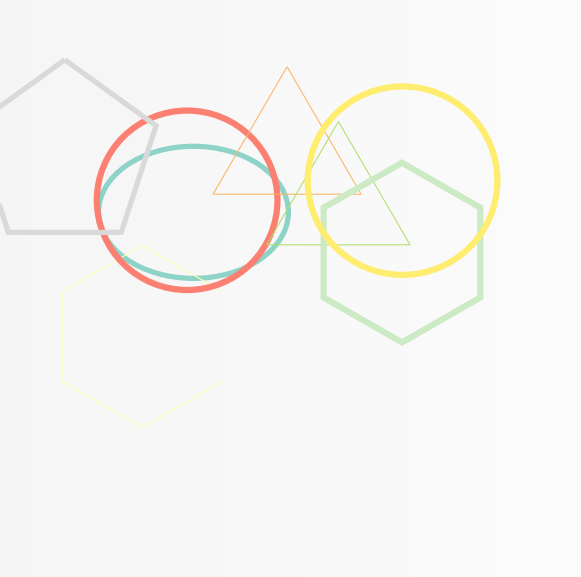[{"shape": "oval", "thickness": 2.5, "radius": 0.82, "center": [0.333, 0.631]}, {"shape": "hexagon", "thickness": 0.5, "radius": 0.79, "center": [0.245, 0.416]}, {"shape": "circle", "thickness": 3, "radius": 0.78, "center": [0.322, 0.652]}, {"shape": "triangle", "thickness": 0.5, "radius": 0.74, "center": [0.494, 0.736]}, {"shape": "triangle", "thickness": 0.5, "radius": 0.71, "center": [0.582, 0.646]}, {"shape": "pentagon", "thickness": 2.5, "radius": 0.83, "center": [0.111, 0.73]}, {"shape": "hexagon", "thickness": 3, "radius": 0.78, "center": [0.692, 0.562]}, {"shape": "circle", "thickness": 3, "radius": 0.82, "center": [0.693, 0.686]}]